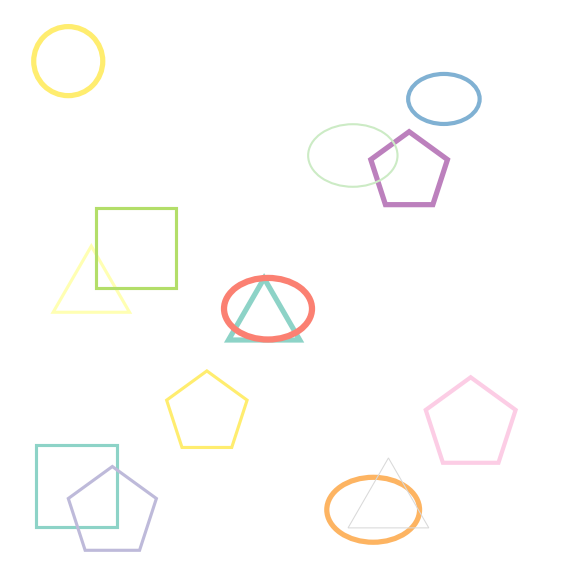[{"shape": "square", "thickness": 1.5, "radius": 0.35, "center": [0.132, 0.158]}, {"shape": "triangle", "thickness": 2.5, "radius": 0.36, "center": [0.457, 0.446]}, {"shape": "triangle", "thickness": 1.5, "radius": 0.38, "center": [0.158, 0.497]}, {"shape": "pentagon", "thickness": 1.5, "radius": 0.4, "center": [0.195, 0.111]}, {"shape": "oval", "thickness": 3, "radius": 0.38, "center": [0.464, 0.465]}, {"shape": "oval", "thickness": 2, "radius": 0.31, "center": [0.769, 0.828]}, {"shape": "oval", "thickness": 2.5, "radius": 0.4, "center": [0.646, 0.116]}, {"shape": "square", "thickness": 1.5, "radius": 0.34, "center": [0.235, 0.57]}, {"shape": "pentagon", "thickness": 2, "radius": 0.41, "center": [0.815, 0.264]}, {"shape": "triangle", "thickness": 0.5, "radius": 0.4, "center": [0.673, 0.125]}, {"shape": "pentagon", "thickness": 2.5, "radius": 0.35, "center": [0.708, 0.701]}, {"shape": "oval", "thickness": 1, "radius": 0.39, "center": [0.611, 0.73]}, {"shape": "pentagon", "thickness": 1.5, "radius": 0.37, "center": [0.358, 0.284]}, {"shape": "circle", "thickness": 2.5, "radius": 0.3, "center": [0.118, 0.893]}]